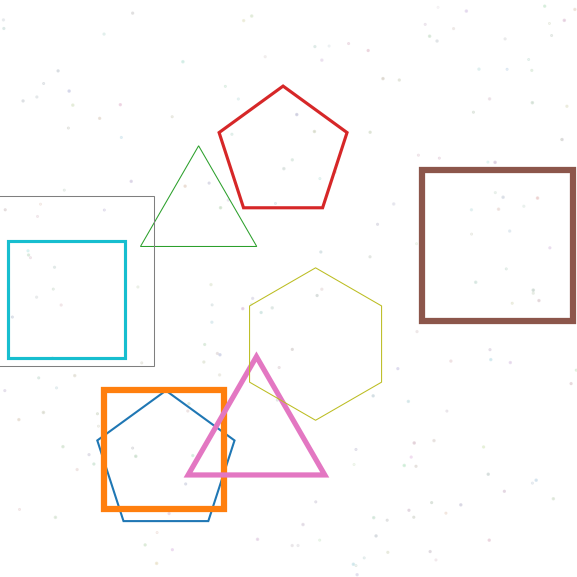[{"shape": "pentagon", "thickness": 1, "radius": 0.62, "center": [0.287, 0.198]}, {"shape": "square", "thickness": 3, "radius": 0.52, "center": [0.284, 0.22]}, {"shape": "triangle", "thickness": 0.5, "radius": 0.58, "center": [0.344, 0.63]}, {"shape": "pentagon", "thickness": 1.5, "radius": 0.58, "center": [0.49, 0.734]}, {"shape": "square", "thickness": 3, "radius": 0.65, "center": [0.861, 0.574]}, {"shape": "triangle", "thickness": 2.5, "radius": 0.68, "center": [0.444, 0.245]}, {"shape": "square", "thickness": 0.5, "radius": 0.74, "center": [0.12, 0.513]}, {"shape": "hexagon", "thickness": 0.5, "radius": 0.66, "center": [0.546, 0.403]}, {"shape": "square", "thickness": 1.5, "radius": 0.51, "center": [0.116, 0.48]}]